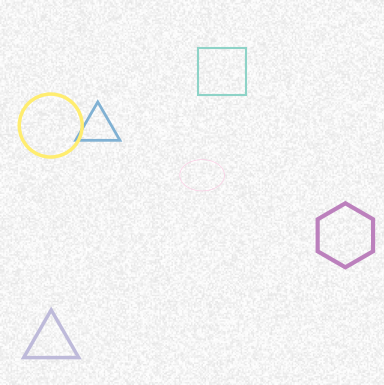[{"shape": "square", "thickness": 1.5, "radius": 0.31, "center": [0.576, 0.814]}, {"shape": "triangle", "thickness": 2.5, "radius": 0.41, "center": [0.133, 0.112]}, {"shape": "triangle", "thickness": 2, "radius": 0.33, "center": [0.254, 0.669]}, {"shape": "oval", "thickness": 0.5, "radius": 0.29, "center": [0.525, 0.545]}, {"shape": "hexagon", "thickness": 3, "radius": 0.42, "center": [0.897, 0.389]}, {"shape": "circle", "thickness": 2.5, "radius": 0.41, "center": [0.132, 0.674]}]